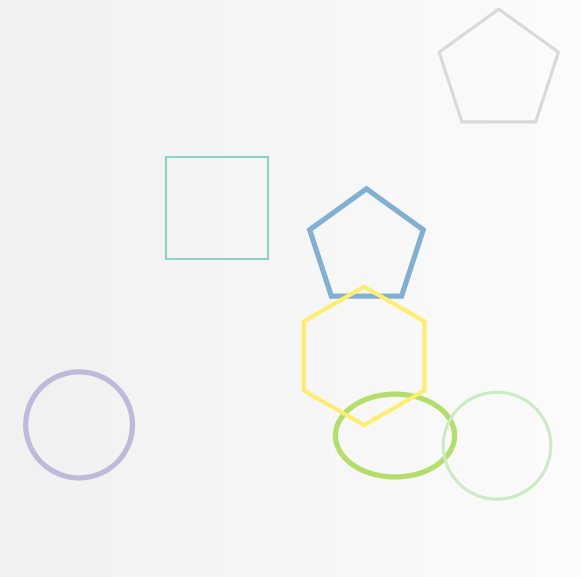[{"shape": "square", "thickness": 1, "radius": 0.44, "center": [0.373, 0.639]}, {"shape": "circle", "thickness": 2.5, "radius": 0.46, "center": [0.136, 0.263]}, {"shape": "pentagon", "thickness": 2.5, "radius": 0.51, "center": [0.63, 0.569]}, {"shape": "oval", "thickness": 2.5, "radius": 0.51, "center": [0.68, 0.245]}, {"shape": "pentagon", "thickness": 1.5, "radius": 0.54, "center": [0.858, 0.875]}, {"shape": "circle", "thickness": 1.5, "radius": 0.46, "center": [0.855, 0.227]}, {"shape": "hexagon", "thickness": 2, "radius": 0.6, "center": [0.626, 0.383]}]